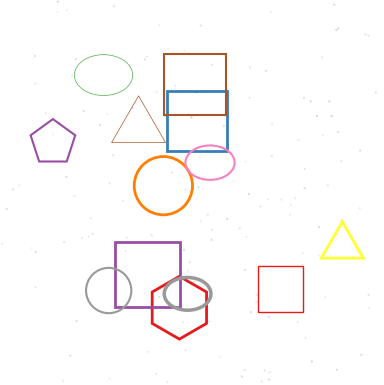[{"shape": "hexagon", "thickness": 2, "radius": 0.41, "center": [0.466, 0.201]}, {"shape": "square", "thickness": 1, "radius": 0.3, "center": [0.729, 0.249]}, {"shape": "square", "thickness": 2, "radius": 0.38, "center": [0.512, 0.686]}, {"shape": "oval", "thickness": 0.5, "radius": 0.38, "center": [0.269, 0.805]}, {"shape": "square", "thickness": 2, "radius": 0.42, "center": [0.383, 0.288]}, {"shape": "pentagon", "thickness": 1.5, "radius": 0.3, "center": [0.137, 0.63]}, {"shape": "circle", "thickness": 2, "radius": 0.38, "center": [0.424, 0.518]}, {"shape": "triangle", "thickness": 2, "radius": 0.31, "center": [0.889, 0.361]}, {"shape": "square", "thickness": 1.5, "radius": 0.4, "center": [0.507, 0.781]}, {"shape": "triangle", "thickness": 0.5, "radius": 0.4, "center": [0.36, 0.67]}, {"shape": "oval", "thickness": 1.5, "radius": 0.32, "center": [0.546, 0.578]}, {"shape": "oval", "thickness": 2.5, "radius": 0.3, "center": [0.487, 0.237]}, {"shape": "circle", "thickness": 1.5, "radius": 0.29, "center": [0.282, 0.245]}]